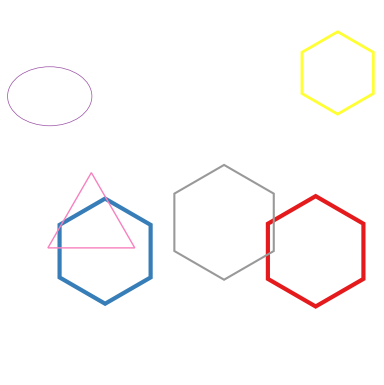[{"shape": "hexagon", "thickness": 3, "radius": 0.72, "center": [0.82, 0.347]}, {"shape": "hexagon", "thickness": 3, "radius": 0.68, "center": [0.273, 0.348]}, {"shape": "oval", "thickness": 0.5, "radius": 0.55, "center": [0.129, 0.75]}, {"shape": "hexagon", "thickness": 2, "radius": 0.54, "center": [0.877, 0.811]}, {"shape": "triangle", "thickness": 1, "radius": 0.65, "center": [0.237, 0.421]}, {"shape": "hexagon", "thickness": 1.5, "radius": 0.75, "center": [0.582, 0.423]}]